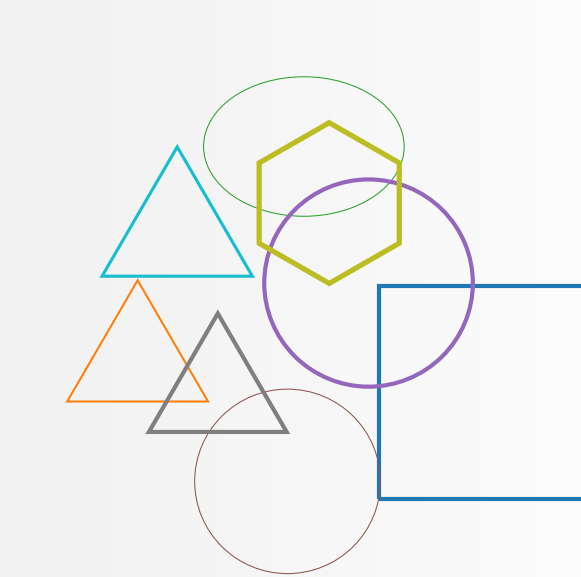[{"shape": "square", "thickness": 2, "radius": 0.92, "center": [0.836, 0.319]}, {"shape": "triangle", "thickness": 1, "radius": 0.7, "center": [0.237, 0.374]}, {"shape": "oval", "thickness": 0.5, "radius": 0.86, "center": [0.523, 0.745]}, {"shape": "circle", "thickness": 2, "radius": 0.9, "center": [0.634, 0.509]}, {"shape": "circle", "thickness": 0.5, "radius": 0.8, "center": [0.495, 0.166]}, {"shape": "triangle", "thickness": 2, "radius": 0.68, "center": [0.375, 0.32]}, {"shape": "hexagon", "thickness": 2.5, "radius": 0.7, "center": [0.566, 0.647]}, {"shape": "triangle", "thickness": 1.5, "radius": 0.75, "center": [0.305, 0.596]}]